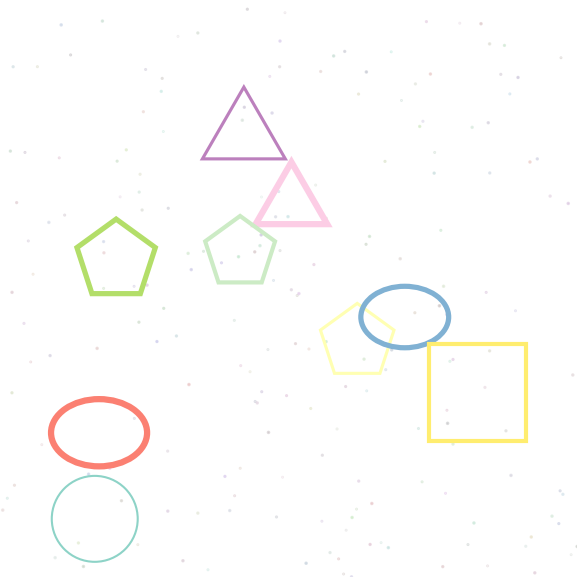[{"shape": "circle", "thickness": 1, "radius": 0.37, "center": [0.164, 0.101]}, {"shape": "pentagon", "thickness": 1.5, "radius": 0.33, "center": [0.619, 0.407]}, {"shape": "oval", "thickness": 3, "radius": 0.42, "center": [0.172, 0.25]}, {"shape": "oval", "thickness": 2.5, "radius": 0.38, "center": [0.701, 0.45]}, {"shape": "pentagon", "thickness": 2.5, "radius": 0.36, "center": [0.201, 0.548]}, {"shape": "triangle", "thickness": 3, "radius": 0.36, "center": [0.505, 0.647]}, {"shape": "triangle", "thickness": 1.5, "radius": 0.41, "center": [0.422, 0.765]}, {"shape": "pentagon", "thickness": 2, "radius": 0.32, "center": [0.416, 0.562]}, {"shape": "square", "thickness": 2, "radius": 0.42, "center": [0.827, 0.319]}]